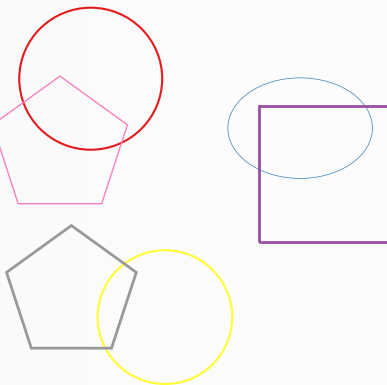[{"shape": "circle", "thickness": 1.5, "radius": 0.92, "center": [0.234, 0.796]}, {"shape": "oval", "thickness": 0.5, "radius": 0.93, "center": [0.775, 0.667]}, {"shape": "square", "thickness": 2, "radius": 0.89, "center": [0.846, 0.548]}, {"shape": "circle", "thickness": 1.5, "radius": 0.87, "center": [0.426, 0.176]}, {"shape": "pentagon", "thickness": 1, "radius": 0.92, "center": [0.155, 0.619]}, {"shape": "pentagon", "thickness": 2, "radius": 0.88, "center": [0.184, 0.238]}]